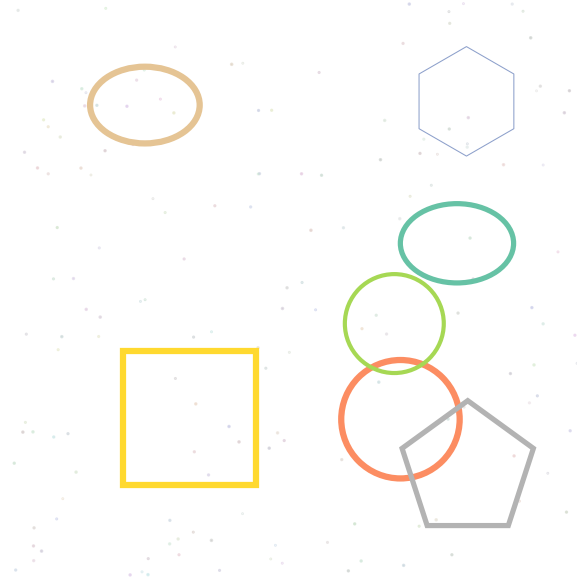[{"shape": "oval", "thickness": 2.5, "radius": 0.49, "center": [0.791, 0.578]}, {"shape": "circle", "thickness": 3, "radius": 0.51, "center": [0.693, 0.273]}, {"shape": "hexagon", "thickness": 0.5, "radius": 0.47, "center": [0.808, 0.824]}, {"shape": "circle", "thickness": 2, "radius": 0.43, "center": [0.683, 0.439]}, {"shape": "square", "thickness": 3, "radius": 0.58, "center": [0.328, 0.276]}, {"shape": "oval", "thickness": 3, "radius": 0.47, "center": [0.251, 0.817]}, {"shape": "pentagon", "thickness": 2.5, "radius": 0.6, "center": [0.81, 0.186]}]